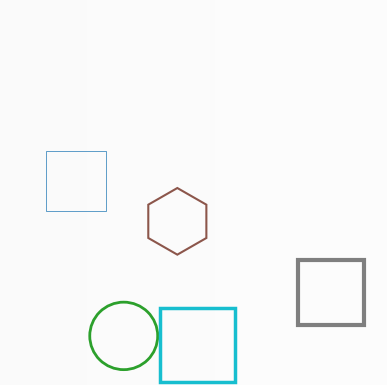[{"shape": "square", "thickness": 0.5, "radius": 0.39, "center": [0.197, 0.529]}, {"shape": "circle", "thickness": 2, "radius": 0.44, "center": [0.319, 0.128]}, {"shape": "hexagon", "thickness": 1.5, "radius": 0.43, "center": [0.458, 0.425]}, {"shape": "square", "thickness": 3, "radius": 0.42, "center": [0.854, 0.241]}, {"shape": "square", "thickness": 2.5, "radius": 0.48, "center": [0.51, 0.104]}]